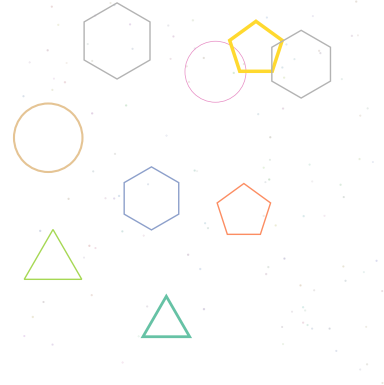[{"shape": "triangle", "thickness": 2, "radius": 0.35, "center": [0.432, 0.16]}, {"shape": "pentagon", "thickness": 1, "radius": 0.36, "center": [0.633, 0.45]}, {"shape": "hexagon", "thickness": 1, "radius": 0.41, "center": [0.393, 0.485]}, {"shape": "circle", "thickness": 0.5, "radius": 0.4, "center": [0.56, 0.814]}, {"shape": "triangle", "thickness": 1, "radius": 0.43, "center": [0.138, 0.318]}, {"shape": "pentagon", "thickness": 2.5, "radius": 0.36, "center": [0.665, 0.873]}, {"shape": "circle", "thickness": 1.5, "radius": 0.44, "center": [0.125, 0.642]}, {"shape": "hexagon", "thickness": 1, "radius": 0.44, "center": [0.782, 0.833]}, {"shape": "hexagon", "thickness": 1, "radius": 0.49, "center": [0.304, 0.894]}]